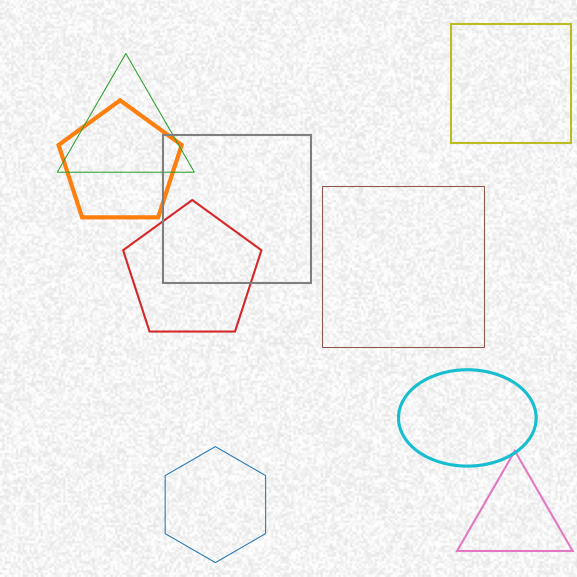[{"shape": "hexagon", "thickness": 0.5, "radius": 0.5, "center": [0.373, 0.125]}, {"shape": "pentagon", "thickness": 2, "radius": 0.56, "center": [0.208, 0.713]}, {"shape": "triangle", "thickness": 0.5, "radius": 0.69, "center": [0.218, 0.769]}, {"shape": "pentagon", "thickness": 1, "radius": 0.63, "center": [0.333, 0.527]}, {"shape": "square", "thickness": 0.5, "radius": 0.7, "center": [0.698, 0.538]}, {"shape": "triangle", "thickness": 1, "radius": 0.58, "center": [0.892, 0.103]}, {"shape": "square", "thickness": 1, "radius": 0.64, "center": [0.411, 0.638]}, {"shape": "square", "thickness": 1, "radius": 0.52, "center": [0.885, 0.854]}, {"shape": "oval", "thickness": 1.5, "radius": 0.6, "center": [0.809, 0.275]}]